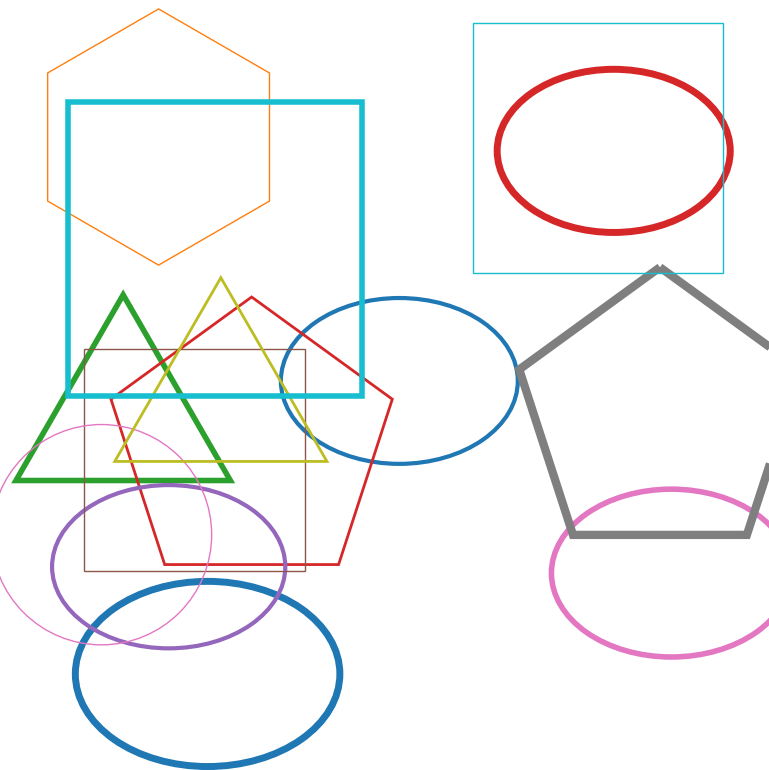[{"shape": "oval", "thickness": 1.5, "radius": 0.77, "center": [0.519, 0.505]}, {"shape": "oval", "thickness": 2.5, "radius": 0.86, "center": [0.27, 0.125]}, {"shape": "hexagon", "thickness": 0.5, "radius": 0.83, "center": [0.206, 0.822]}, {"shape": "triangle", "thickness": 2, "radius": 0.8, "center": [0.16, 0.456]}, {"shape": "pentagon", "thickness": 1, "radius": 0.96, "center": [0.327, 0.422]}, {"shape": "oval", "thickness": 2.5, "radius": 0.76, "center": [0.797, 0.804]}, {"shape": "oval", "thickness": 1.5, "radius": 0.76, "center": [0.219, 0.264]}, {"shape": "square", "thickness": 0.5, "radius": 0.72, "center": [0.253, 0.402]}, {"shape": "circle", "thickness": 0.5, "radius": 0.72, "center": [0.132, 0.306]}, {"shape": "oval", "thickness": 2, "radius": 0.78, "center": [0.872, 0.256]}, {"shape": "pentagon", "thickness": 3, "radius": 0.96, "center": [0.857, 0.461]}, {"shape": "triangle", "thickness": 1, "radius": 0.8, "center": [0.287, 0.48]}, {"shape": "square", "thickness": 2, "radius": 0.95, "center": [0.279, 0.677]}, {"shape": "square", "thickness": 0.5, "radius": 0.81, "center": [0.777, 0.808]}]